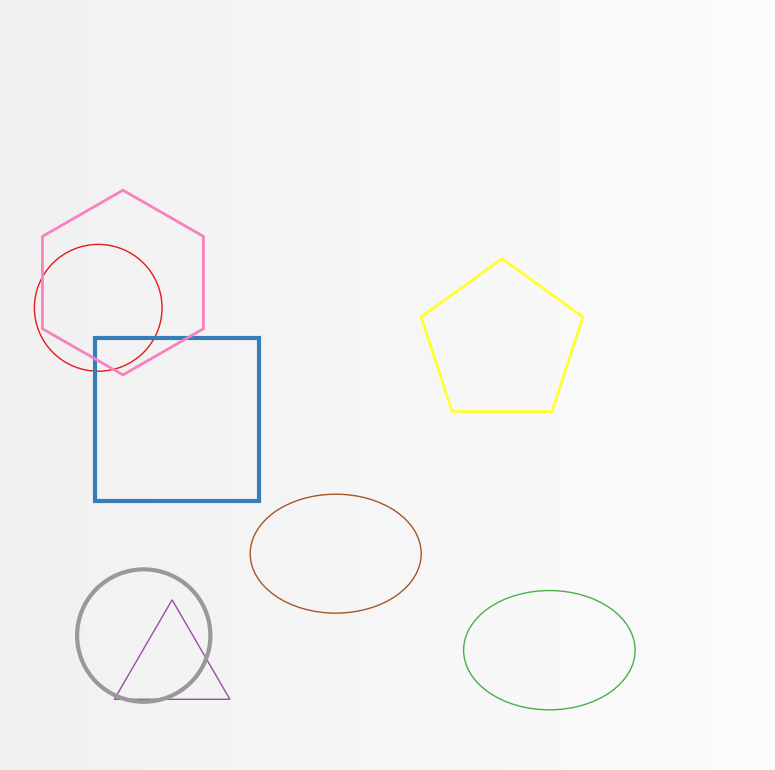[{"shape": "circle", "thickness": 0.5, "radius": 0.41, "center": [0.127, 0.6]}, {"shape": "square", "thickness": 1.5, "radius": 0.53, "center": [0.228, 0.455]}, {"shape": "oval", "thickness": 0.5, "radius": 0.55, "center": [0.709, 0.156]}, {"shape": "triangle", "thickness": 0.5, "radius": 0.43, "center": [0.222, 0.135]}, {"shape": "pentagon", "thickness": 1, "radius": 0.55, "center": [0.648, 0.554]}, {"shape": "oval", "thickness": 0.5, "radius": 0.55, "center": [0.433, 0.281]}, {"shape": "hexagon", "thickness": 1, "radius": 0.6, "center": [0.159, 0.633]}, {"shape": "circle", "thickness": 1.5, "radius": 0.43, "center": [0.185, 0.175]}]